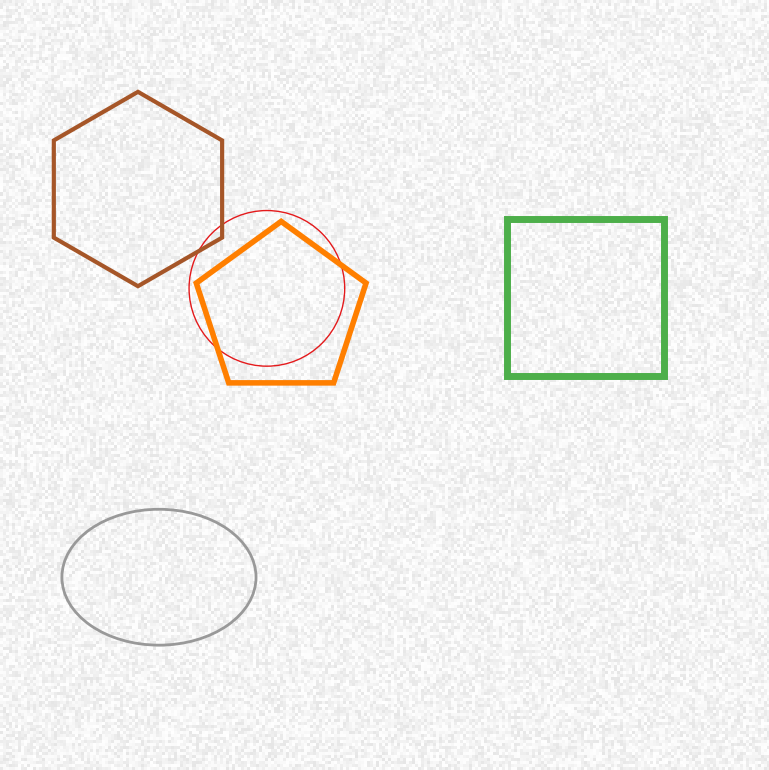[{"shape": "circle", "thickness": 0.5, "radius": 0.51, "center": [0.347, 0.626]}, {"shape": "square", "thickness": 2.5, "radius": 0.51, "center": [0.76, 0.614]}, {"shape": "pentagon", "thickness": 2, "radius": 0.58, "center": [0.365, 0.597]}, {"shape": "hexagon", "thickness": 1.5, "radius": 0.63, "center": [0.179, 0.755]}, {"shape": "oval", "thickness": 1, "radius": 0.63, "center": [0.206, 0.25]}]